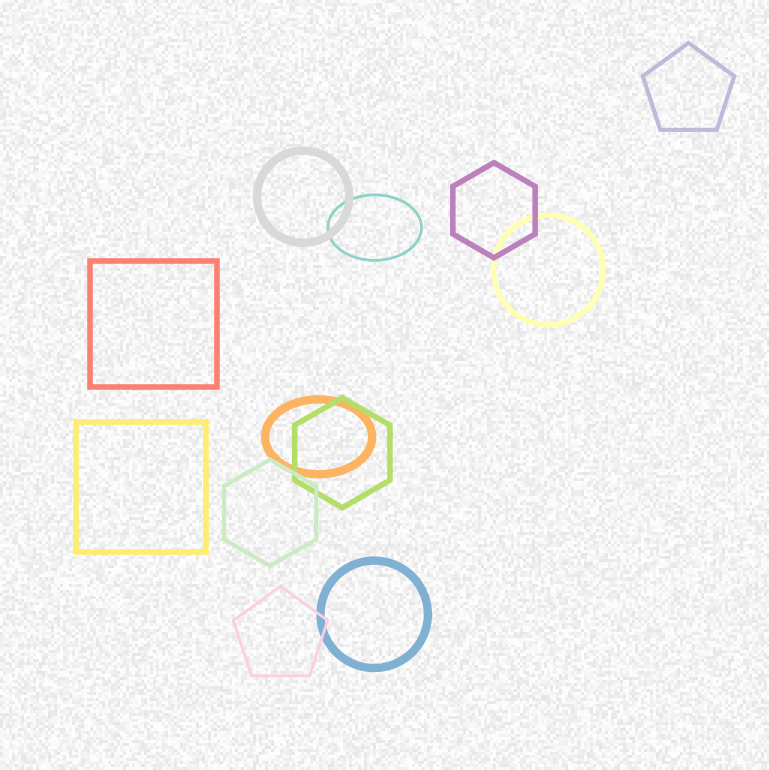[{"shape": "oval", "thickness": 1, "radius": 0.3, "center": [0.487, 0.704]}, {"shape": "circle", "thickness": 2, "radius": 0.36, "center": [0.712, 0.649]}, {"shape": "pentagon", "thickness": 1.5, "radius": 0.31, "center": [0.894, 0.882]}, {"shape": "square", "thickness": 2, "radius": 0.41, "center": [0.199, 0.579]}, {"shape": "circle", "thickness": 3, "radius": 0.35, "center": [0.486, 0.202]}, {"shape": "oval", "thickness": 3, "radius": 0.35, "center": [0.414, 0.433]}, {"shape": "hexagon", "thickness": 2, "radius": 0.36, "center": [0.445, 0.412]}, {"shape": "pentagon", "thickness": 1, "radius": 0.32, "center": [0.364, 0.174]}, {"shape": "circle", "thickness": 3, "radius": 0.3, "center": [0.394, 0.745]}, {"shape": "hexagon", "thickness": 2, "radius": 0.31, "center": [0.642, 0.727]}, {"shape": "hexagon", "thickness": 1.5, "radius": 0.35, "center": [0.351, 0.334]}, {"shape": "square", "thickness": 2, "radius": 0.42, "center": [0.183, 0.368]}]